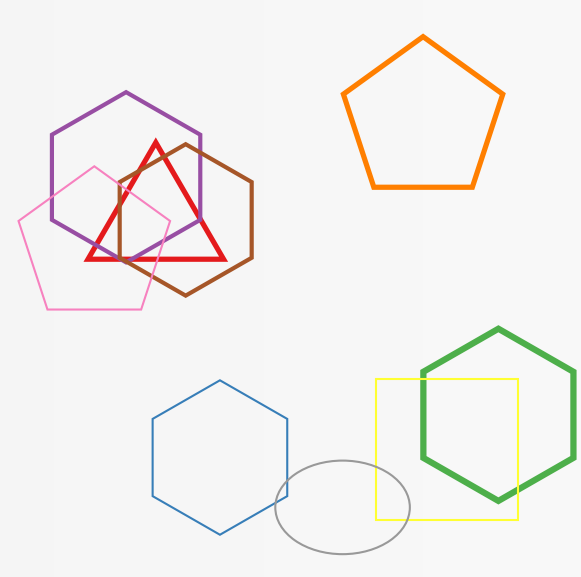[{"shape": "triangle", "thickness": 2.5, "radius": 0.67, "center": [0.268, 0.618]}, {"shape": "hexagon", "thickness": 1, "radius": 0.67, "center": [0.378, 0.207]}, {"shape": "hexagon", "thickness": 3, "radius": 0.75, "center": [0.857, 0.281]}, {"shape": "hexagon", "thickness": 2, "radius": 0.74, "center": [0.217, 0.692]}, {"shape": "pentagon", "thickness": 2.5, "radius": 0.72, "center": [0.728, 0.792]}, {"shape": "square", "thickness": 1, "radius": 0.61, "center": [0.769, 0.221]}, {"shape": "hexagon", "thickness": 2, "radius": 0.66, "center": [0.319, 0.618]}, {"shape": "pentagon", "thickness": 1, "radius": 0.69, "center": [0.162, 0.574]}, {"shape": "oval", "thickness": 1, "radius": 0.58, "center": [0.589, 0.121]}]